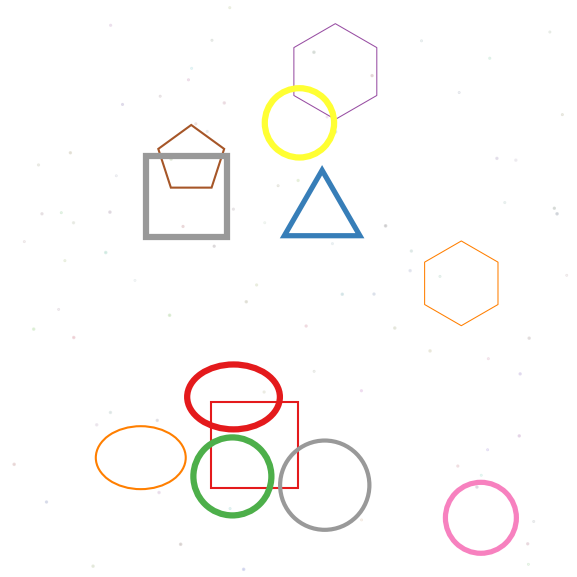[{"shape": "oval", "thickness": 3, "radius": 0.4, "center": [0.404, 0.312]}, {"shape": "square", "thickness": 1, "radius": 0.37, "center": [0.441, 0.229]}, {"shape": "triangle", "thickness": 2.5, "radius": 0.38, "center": [0.558, 0.629]}, {"shape": "circle", "thickness": 3, "radius": 0.34, "center": [0.402, 0.174]}, {"shape": "hexagon", "thickness": 0.5, "radius": 0.41, "center": [0.581, 0.875]}, {"shape": "oval", "thickness": 1, "radius": 0.39, "center": [0.244, 0.207]}, {"shape": "hexagon", "thickness": 0.5, "radius": 0.37, "center": [0.799, 0.509]}, {"shape": "circle", "thickness": 3, "radius": 0.3, "center": [0.519, 0.786]}, {"shape": "pentagon", "thickness": 1, "radius": 0.3, "center": [0.331, 0.723]}, {"shape": "circle", "thickness": 2.5, "radius": 0.31, "center": [0.833, 0.103]}, {"shape": "square", "thickness": 3, "radius": 0.35, "center": [0.323, 0.659]}, {"shape": "circle", "thickness": 2, "radius": 0.39, "center": [0.562, 0.159]}]